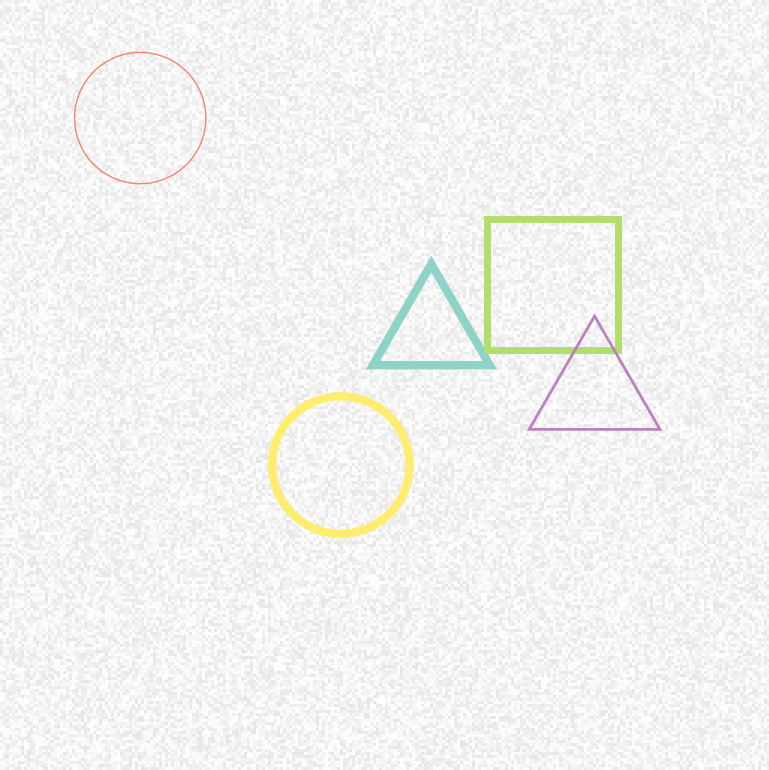[{"shape": "triangle", "thickness": 3, "radius": 0.44, "center": [0.56, 0.57]}, {"shape": "circle", "thickness": 0.5, "radius": 0.43, "center": [0.182, 0.847]}, {"shape": "square", "thickness": 2.5, "radius": 0.43, "center": [0.717, 0.631]}, {"shape": "triangle", "thickness": 1, "radius": 0.49, "center": [0.772, 0.491]}, {"shape": "circle", "thickness": 3, "radius": 0.45, "center": [0.443, 0.396]}]